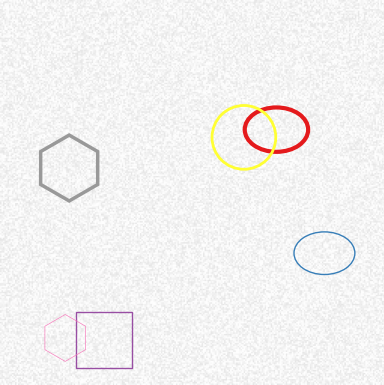[{"shape": "oval", "thickness": 3, "radius": 0.41, "center": [0.718, 0.663]}, {"shape": "oval", "thickness": 1, "radius": 0.4, "center": [0.843, 0.342]}, {"shape": "square", "thickness": 1, "radius": 0.37, "center": [0.27, 0.117]}, {"shape": "circle", "thickness": 2, "radius": 0.41, "center": [0.633, 0.643]}, {"shape": "hexagon", "thickness": 0.5, "radius": 0.3, "center": [0.169, 0.122]}, {"shape": "hexagon", "thickness": 2.5, "radius": 0.43, "center": [0.18, 0.564]}]